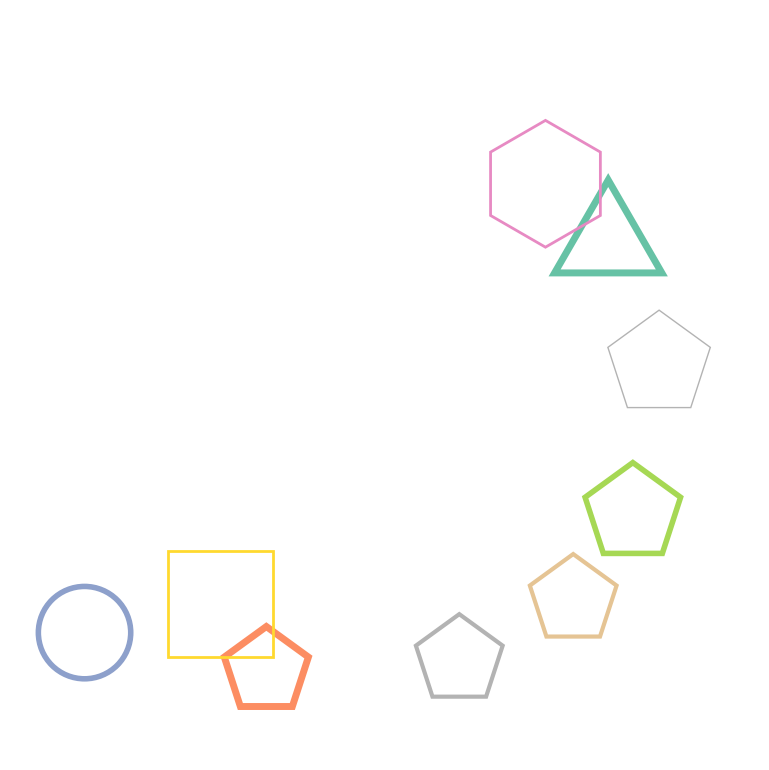[{"shape": "triangle", "thickness": 2.5, "radius": 0.4, "center": [0.79, 0.686]}, {"shape": "pentagon", "thickness": 2.5, "radius": 0.29, "center": [0.346, 0.129]}, {"shape": "circle", "thickness": 2, "radius": 0.3, "center": [0.11, 0.178]}, {"shape": "hexagon", "thickness": 1, "radius": 0.41, "center": [0.708, 0.761]}, {"shape": "pentagon", "thickness": 2, "radius": 0.33, "center": [0.822, 0.334]}, {"shape": "square", "thickness": 1, "radius": 0.34, "center": [0.287, 0.216]}, {"shape": "pentagon", "thickness": 1.5, "radius": 0.3, "center": [0.744, 0.221]}, {"shape": "pentagon", "thickness": 1.5, "radius": 0.3, "center": [0.596, 0.143]}, {"shape": "pentagon", "thickness": 0.5, "radius": 0.35, "center": [0.856, 0.527]}]